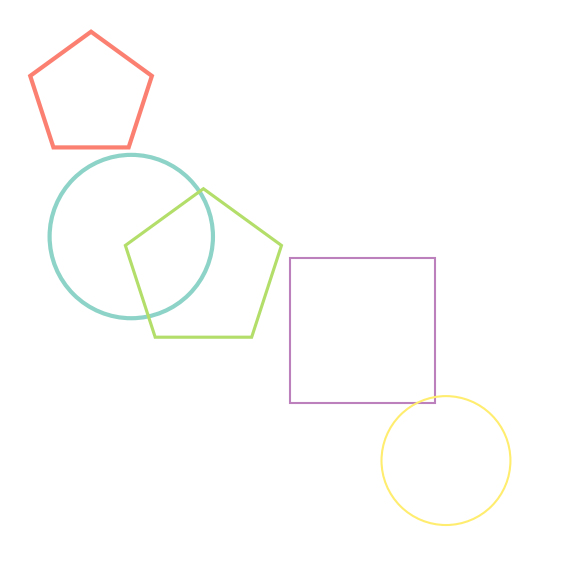[{"shape": "circle", "thickness": 2, "radius": 0.71, "center": [0.227, 0.59]}, {"shape": "pentagon", "thickness": 2, "radius": 0.55, "center": [0.158, 0.833]}, {"shape": "pentagon", "thickness": 1.5, "radius": 0.71, "center": [0.352, 0.53]}, {"shape": "square", "thickness": 1, "radius": 0.63, "center": [0.628, 0.427]}, {"shape": "circle", "thickness": 1, "radius": 0.56, "center": [0.772, 0.202]}]